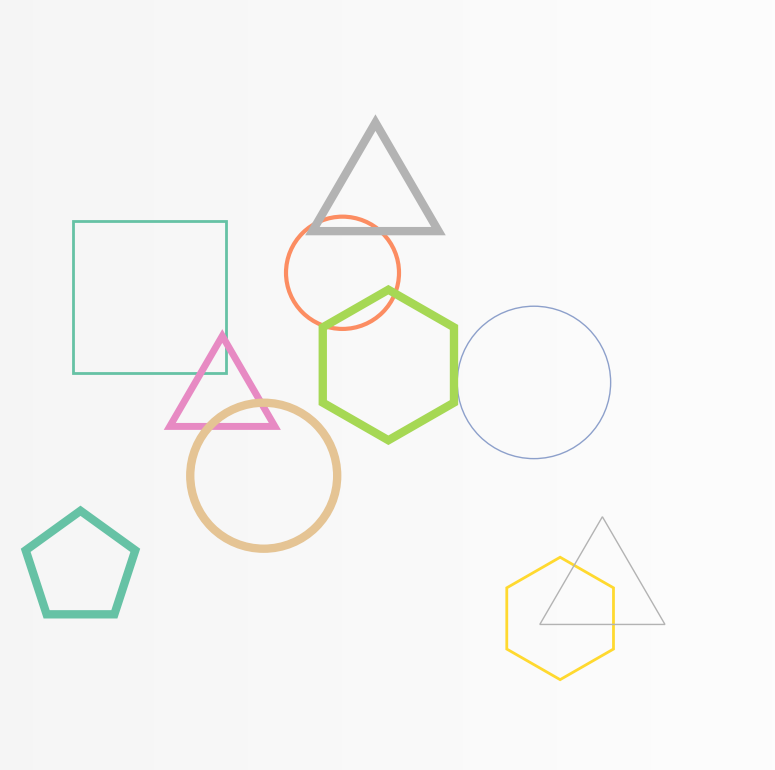[{"shape": "pentagon", "thickness": 3, "radius": 0.37, "center": [0.104, 0.262]}, {"shape": "square", "thickness": 1, "radius": 0.49, "center": [0.193, 0.614]}, {"shape": "circle", "thickness": 1.5, "radius": 0.36, "center": [0.442, 0.646]}, {"shape": "circle", "thickness": 0.5, "radius": 0.49, "center": [0.689, 0.503]}, {"shape": "triangle", "thickness": 2.5, "radius": 0.39, "center": [0.287, 0.485]}, {"shape": "hexagon", "thickness": 3, "radius": 0.49, "center": [0.501, 0.526]}, {"shape": "hexagon", "thickness": 1, "radius": 0.4, "center": [0.723, 0.197]}, {"shape": "circle", "thickness": 3, "radius": 0.47, "center": [0.34, 0.382]}, {"shape": "triangle", "thickness": 0.5, "radius": 0.47, "center": [0.777, 0.236]}, {"shape": "triangle", "thickness": 3, "radius": 0.47, "center": [0.484, 0.747]}]